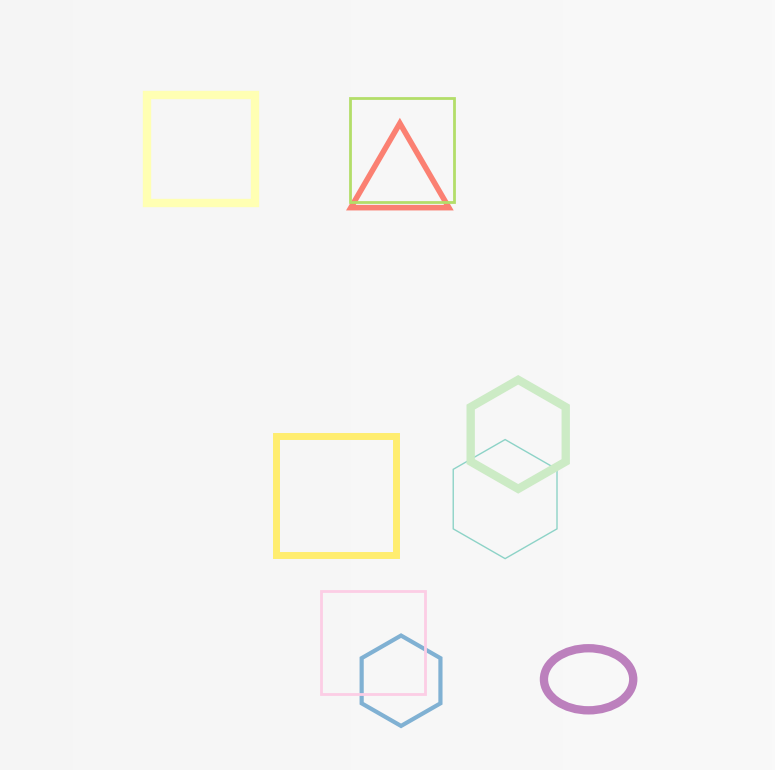[{"shape": "hexagon", "thickness": 0.5, "radius": 0.39, "center": [0.652, 0.352]}, {"shape": "square", "thickness": 3, "radius": 0.35, "center": [0.259, 0.806]}, {"shape": "triangle", "thickness": 2, "radius": 0.37, "center": [0.516, 0.767]}, {"shape": "hexagon", "thickness": 1.5, "radius": 0.29, "center": [0.517, 0.116]}, {"shape": "square", "thickness": 1, "radius": 0.34, "center": [0.519, 0.805]}, {"shape": "square", "thickness": 1, "radius": 0.33, "center": [0.481, 0.165]}, {"shape": "oval", "thickness": 3, "radius": 0.29, "center": [0.759, 0.118]}, {"shape": "hexagon", "thickness": 3, "radius": 0.35, "center": [0.669, 0.436]}, {"shape": "square", "thickness": 2.5, "radius": 0.39, "center": [0.433, 0.357]}]